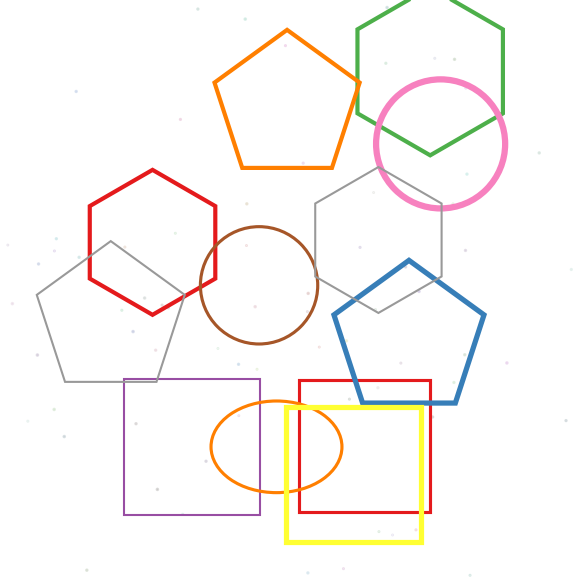[{"shape": "square", "thickness": 1.5, "radius": 0.57, "center": [0.632, 0.227]}, {"shape": "hexagon", "thickness": 2, "radius": 0.63, "center": [0.264, 0.579]}, {"shape": "pentagon", "thickness": 2.5, "radius": 0.68, "center": [0.708, 0.412]}, {"shape": "hexagon", "thickness": 2, "radius": 0.73, "center": [0.745, 0.876]}, {"shape": "square", "thickness": 1, "radius": 0.59, "center": [0.332, 0.225]}, {"shape": "pentagon", "thickness": 2, "radius": 0.66, "center": [0.497, 0.815]}, {"shape": "oval", "thickness": 1.5, "radius": 0.57, "center": [0.479, 0.225]}, {"shape": "square", "thickness": 2.5, "radius": 0.58, "center": [0.611, 0.178]}, {"shape": "circle", "thickness": 1.5, "radius": 0.51, "center": [0.449, 0.505]}, {"shape": "circle", "thickness": 3, "radius": 0.56, "center": [0.763, 0.75]}, {"shape": "hexagon", "thickness": 1, "radius": 0.63, "center": [0.655, 0.584]}, {"shape": "pentagon", "thickness": 1, "radius": 0.67, "center": [0.192, 0.447]}]